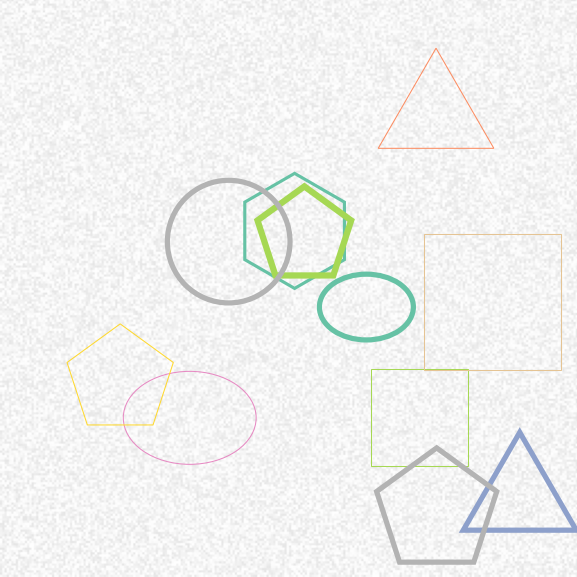[{"shape": "oval", "thickness": 2.5, "radius": 0.41, "center": [0.634, 0.467]}, {"shape": "hexagon", "thickness": 1.5, "radius": 0.5, "center": [0.51, 0.599]}, {"shape": "triangle", "thickness": 0.5, "radius": 0.58, "center": [0.755, 0.8]}, {"shape": "triangle", "thickness": 2.5, "radius": 0.56, "center": [0.9, 0.138]}, {"shape": "oval", "thickness": 0.5, "radius": 0.58, "center": [0.329, 0.276]}, {"shape": "pentagon", "thickness": 3, "radius": 0.43, "center": [0.527, 0.591]}, {"shape": "square", "thickness": 0.5, "radius": 0.42, "center": [0.727, 0.276]}, {"shape": "pentagon", "thickness": 0.5, "radius": 0.48, "center": [0.208, 0.342]}, {"shape": "square", "thickness": 0.5, "radius": 0.59, "center": [0.852, 0.477]}, {"shape": "circle", "thickness": 2.5, "radius": 0.53, "center": [0.396, 0.581]}, {"shape": "pentagon", "thickness": 2.5, "radius": 0.55, "center": [0.756, 0.114]}]